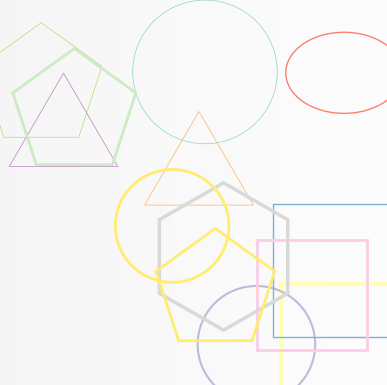[{"shape": "circle", "thickness": 0.5, "radius": 0.93, "center": [0.529, 0.813]}, {"shape": "square", "thickness": 3, "radius": 0.78, "center": [0.88, 0.106]}, {"shape": "circle", "thickness": 1.5, "radius": 0.76, "center": [0.662, 0.106]}, {"shape": "oval", "thickness": 1, "radius": 0.75, "center": [0.888, 0.811]}, {"shape": "square", "thickness": 1, "radius": 0.87, "center": [0.878, 0.297]}, {"shape": "triangle", "thickness": 0.5, "radius": 0.81, "center": [0.513, 0.548]}, {"shape": "pentagon", "thickness": 0.5, "radius": 0.82, "center": [0.107, 0.777]}, {"shape": "square", "thickness": 2, "radius": 0.71, "center": [0.805, 0.234]}, {"shape": "hexagon", "thickness": 2.5, "radius": 0.96, "center": [0.577, 0.334]}, {"shape": "triangle", "thickness": 0.5, "radius": 0.81, "center": [0.164, 0.648]}, {"shape": "pentagon", "thickness": 2, "radius": 0.83, "center": [0.192, 0.707]}, {"shape": "circle", "thickness": 2, "radius": 0.73, "center": [0.444, 0.413]}, {"shape": "pentagon", "thickness": 2, "radius": 0.81, "center": [0.556, 0.245]}]